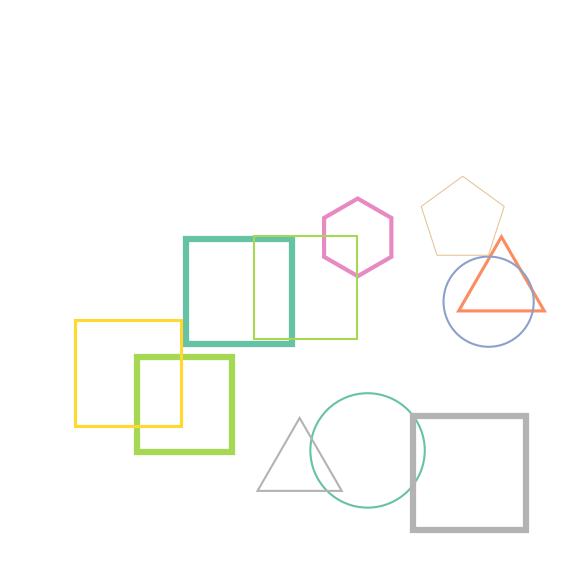[{"shape": "circle", "thickness": 1, "radius": 0.5, "center": [0.636, 0.219]}, {"shape": "square", "thickness": 3, "radius": 0.46, "center": [0.414, 0.494]}, {"shape": "triangle", "thickness": 1.5, "radius": 0.43, "center": [0.868, 0.504]}, {"shape": "circle", "thickness": 1, "radius": 0.39, "center": [0.846, 0.477]}, {"shape": "hexagon", "thickness": 2, "radius": 0.34, "center": [0.619, 0.588]}, {"shape": "square", "thickness": 3, "radius": 0.41, "center": [0.32, 0.298]}, {"shape": "square", "thickness": 1, "radius": 0.45, "center": [0.529, 0.501]}, {"shape": "square", "thickness": 1.5, "radius": 0.46, "center": [0.222, 0.353]}, {"shape": "pentagon", "thickness": 0.5, "radius": 0.38, "center": [0.801, 0.618]}, {"shape": "triangle", "thickness": 1, "radius": 0.42, "center": [0.519, 0.191]}, {"shape": "square", "thickness": 3, "radius": 0.49, "center": [0.813, 0.18]}]